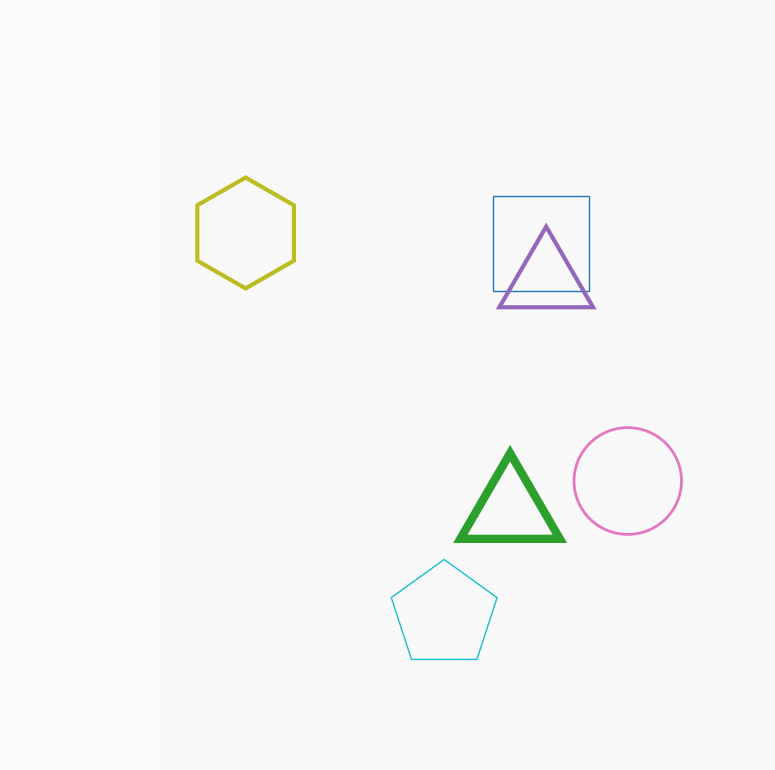[{"shape": "square", "thickness": 0.5, "radius": 0.31, "center": [0.698, 0.683]}, {"shape": "triangle", "thickness": 3, "radius": 0.37, "center": [0.658, 0.337]}, {"shape": "triangle", "thickness": 1.5, "radius": 0.35, "center": [0.705, 0.636]}, {"shape": "circle", "thickness": 1, "radius": 0.35, "center": [0.81, 0.375]}, {"shape": "hexagon", "thickness": 1.5, "radius": 0.36, "center": [0.317, 0.697]}, {"shape": "pentagon", "thickness": 0.5, "radius": 0.36, "center": [0.573, 0.202]}]